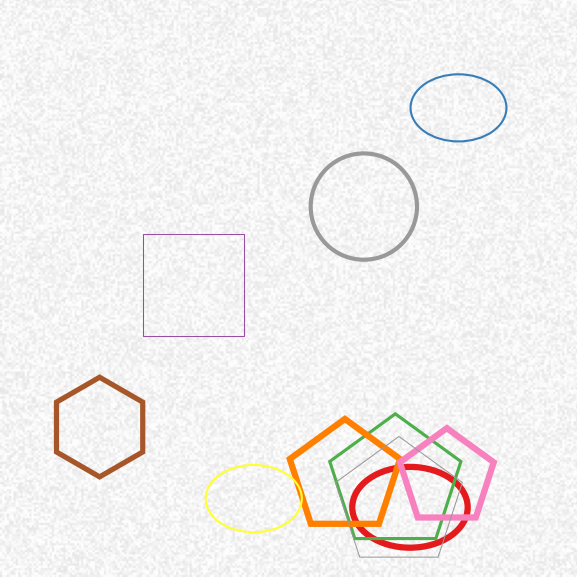[{"shape": "oval", "thickness": 3, "radius": 0.5, "center": [0.71, 0.121]}, {"shape": "oval", "thickness": 1, "radius": 0.42, "center": [0.794, 0.812]}, {"shape": "pentagon", "thickness": 1.5, "radius": 0.6, "center": [0.685, 0.163]}, {"shape": "square", "thickness": 0.5, "radius": 0.44, "center": [0.335, 0.506]}, {"shape": "pentagon", "thickness": 3, "radius": 0.5, "center": [0.597, 0.173]}, {"shape": "oval", "thickness": 1, "radius": 0.42, "center": [0.439, 0.136]}, {"shape": "hexagon", "thickness": 2.5, "radius": 0.43, "center": [0.172, 0.26]}, {"shape": "pentagon", "thickness": 3, "radius": 0.43, "center": [0.774, 0.172]}, {"shape": "pentagon", "thickness": 0.5, "radius": 0.58, "center": [0.691, 0.128]}, {"shape": "circle", "thickness": 2, "radius": 0.46, "center": [0.63, 0.641]}]